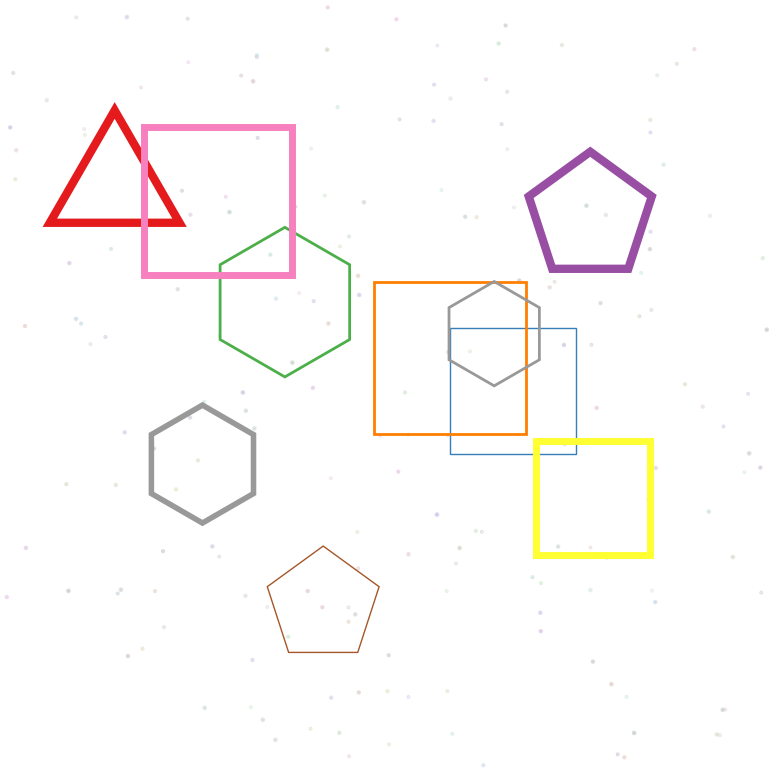[{"shape": "triangle", "thickness": 3, "radius": 0.49, "center": [0.149, 0.759]}, {"shape": "square", "thickness": 0.5, "radius": 0.41, "center": [0.666, 0.492]}, {"shape": "hexagon", "thickness": 1, "radius": 0.49, "center": [0.37, 0.608]}, {"shape": "pentagon", "thickness": 3, "radius": 0.42, "center": [0.767, 0.719]}, {"shape": "square", "thickness": 1, "radius": 0.49, "center": [0.584, 0.535]}, {"shape": "square", "thickness": 2.5, "radius": 0.37, "center": [0.77, 0.353]}, {"shape": "pentagon", "thickness": 0.5, "radius": 0.38, "center": [0.42, 0.214]}, {"shape": "square", "thickness": 2.5, "radius": 0.48, "center": [0.283, 0.739]}, {"shape": "hexagon", "thickness": 1, "radius": 0.34, "center": [0.642, 0.567]}, {"shape": "hexagon", "thickness": 2, "radius": 0.38, "center": [0.263, 0.397]}]